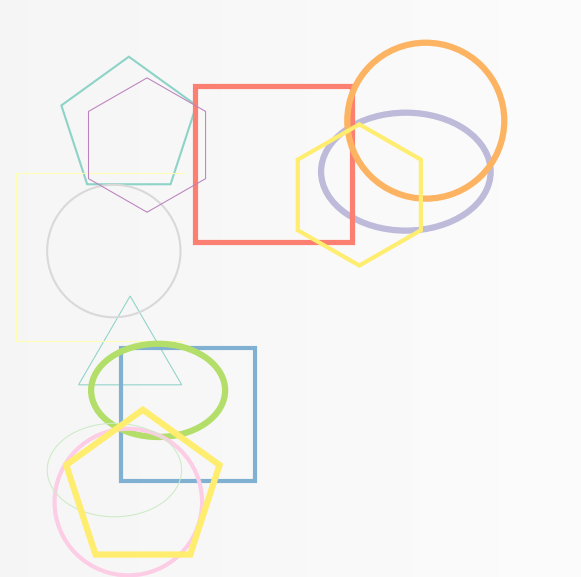[{"shape": "pentagon", "thickness": 1, "radius": 0.61, "center": [0.222, 0.779]}, {"shape": "triangle", "thickness": 0.5, "radius": 0.51, "center": [0.224, 0.384]}, {"shape": "square", "thickness": 0.5, "radius": 0.73, "center": [0.173, 0.554]}, {"shape": "oval", "thickness": 3, "radius": 0.73, "center": [0.698, 0.702]}, {"shape": "square", "thickness": 2.5, "radius": 0.68, "center": [0.47, 0.715]}, {"shape": "square", "thickness": 2, "radius": 0.58, "center": [0.323, 0.282]}, {"shape": "circle", "thickness": 3, "radius": 0.68, "center": [0.733, 0.79]}, {"shape": "oval", "thickness": 3, "radius": 0.58, "center": [0.272, 0.323]}, {"shape": "circle", "thickness": 2, "radius": 0.63, "center": [0.221, 0.13]}, {"shape": "circle", "thickness": 1, "radius": 0.57, "center": [0.196, 0.564]}, {"shape": "hexagon", "thickness": 0.5, "radius": 0.58, "center": [0.253, 0.748]}, {"shape": "oval", "thickness": 0.5, "radius": 0.58, "center": [0.197, 0.185]}, {"shape": "pentagon", "thickness": 3, "radius": 0.69, "center": [0.246, 0.151]}, {"shape": "hexagon", "thickness": 2, "radius": 0.61, "center": [0.618, 0.662]}]